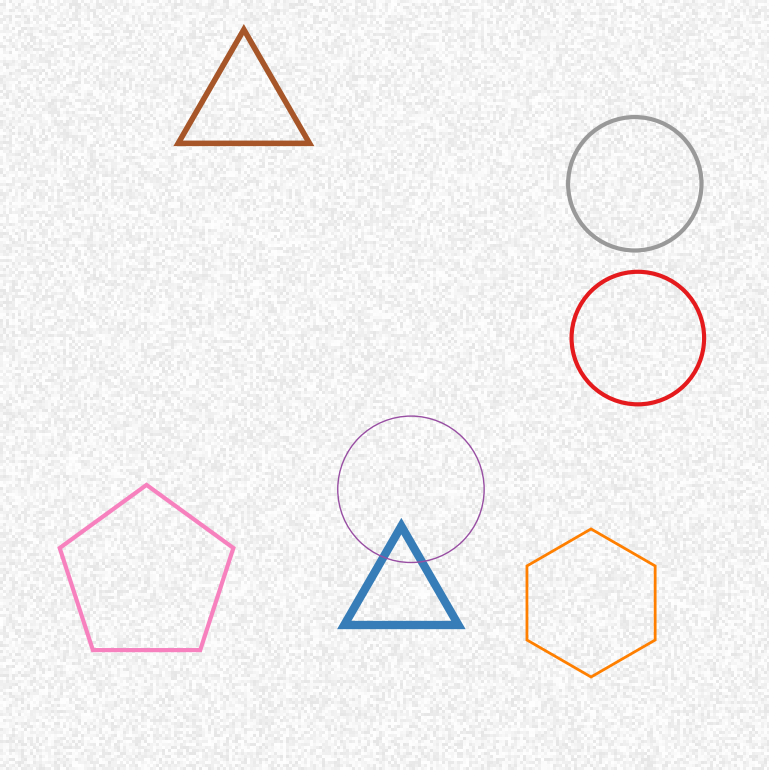[{"shape": "circle", "thickness": 1.5, "radius": 0.43, "center": [0.828, 0.561]}, {"shape": "triangle", "thickness": 3, "radius": 0.43, "center": [0.521, 0.231]}, {"shape": "circle", "thickness": 0.5, "radius": 0.48, "center": [0.534, 0.365]}, {"shape": "hexagon", "thickness": 1, "radius": 0.48, "center": [0.768, 0.217]}, {"shape": "triangle", "thickness": 2, "radius": 0.49, "center": [0.317, 0.863]}, {"shape": "pentagon", "thickness": 1.5, "radius": 0.59, "center": [0.19, 0.252]}, {"shape": "circle", "thickness": 1.5, "radius": 0.43, "center": [0.824, 0.761]}]